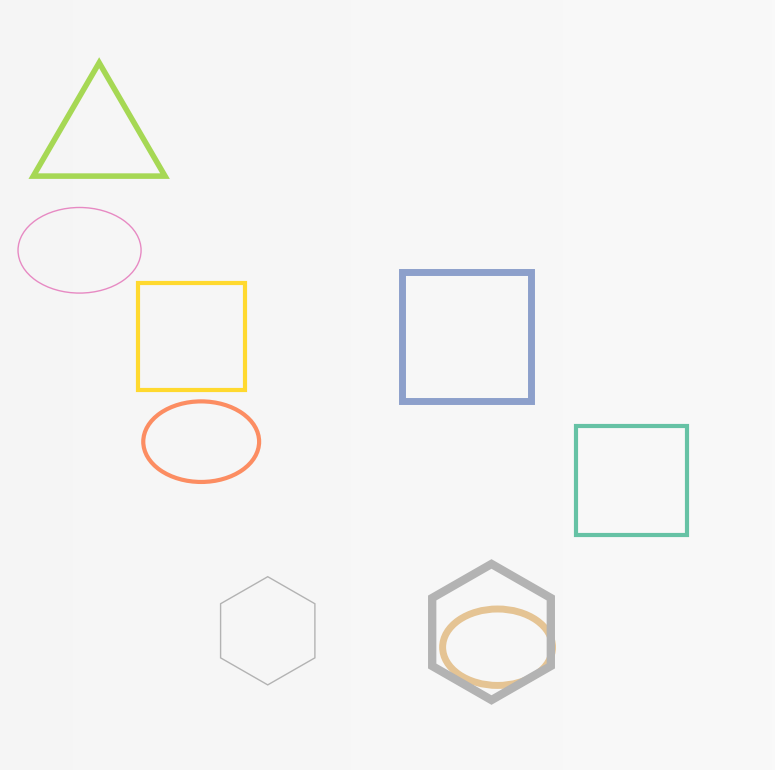[{"shape": "square", "thickness": 1.5, "radius": 0.36, "center": [0.815, 0.376]}, {"shape": "oval", "thickness": 1.5, "radius": 0.37, "center": [0.26, 0.426]}, {"shape": "square", "thickness": 2.5, "radius": 0.42, "center": [0.602, 0.563]}, {"shape": "oval", "thickness": 0.5, "radius": 0.4, "center": [0.103, 0.675]}, {"shape": "triangle", "thickness": 2, "radius": 0.49, "center": [0.128, 0.82]}, {"shape": "square", "thickness": 1.5, "radius": 0.35, "center": [0.247, 0.563]}, {"shape": "oval", "thickness": 2.5, "radius": 0.35, "center": [0.642, 0.159]}, {"shape": "hexagon", "thickness": 0.5, "radius": 0.35, "center": [0.345, 0.181]}, {"shape": "hexagon", "thickness": 3, "radius": 0.44, "center": [0.634, 0.179]}]